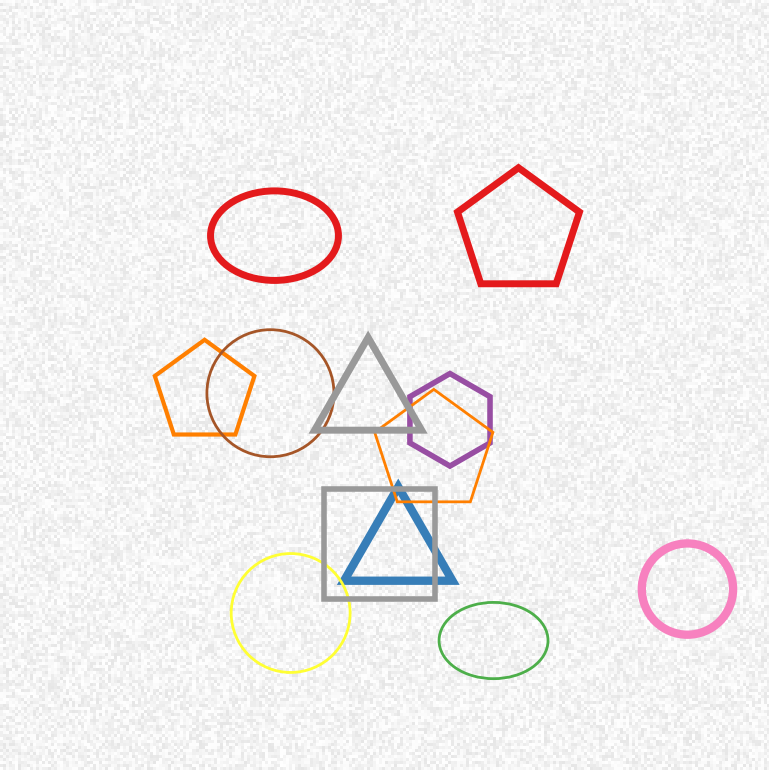[{"shape": "oval", "thickness": 2.5, "radius": 0.42, "center": [0.356, 0.694]}, {"shape": "pentagon", "thickness": 2.5, "radius": 0.42, "center": [0.673, 0.699]}, {"shape": "triangle", "thickness": 3, "radius": 0.41, "center": [0.517, 0.286]}, {"shape": "oval", "thickness": 1, "radius": 0.35, "center": [0.641, 0.168]}, {"shape": "hexagon", "thickness": 2, "radius": 0.3, "center": [0.584, 0.455]}, {"shape": "pentagon", "thickness": 1.5, "radius": 0.34, "center": [0.266, 0.491]}, {"shape": "pentagon", "thickness": 1, "radius": 0.4, "center": [0.563, 0.414]}, {"shape": "circle", "thickness": 1, "radius": 0.39, "center": [0.377, 0.204]}, {"shape": "circle", "thickness": 1, "radius": 0.41, "center": [0.351, 0.489]}, {"shape": "circle", "thickness": 3, "radius": 0.3, "center": [0.893, 0.235]}, {"shape": "triangle", "thickness": 2.5, "radius": 0.4, "center": [0.478, 0.481]}, {"shape": "square", "thickness": 2, "radius": 0.36, "center": [0.493, 0.293]}]